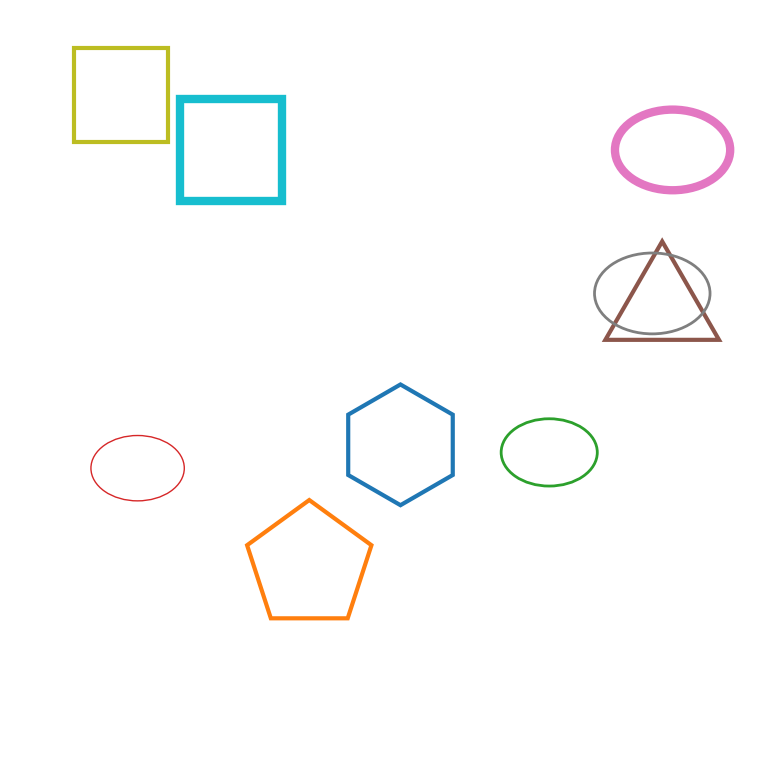[{"shape": "hexagon", "thickness": 1.5, "radius": 0.39, "center": [0.52, 0.422]}, {"shape": "pentagon", "thickness": 1.5, "radius": 0.42, "center": [0.402, 0.266]}, {"shape": "oval", "thickness": 1, "radius": 0.31, "center": [0.713, 0.412]}, {"shape": "oval", "thickness": 0.5, "radius": 0.3, "center": [0.179, 0.392]}, {"shape": "triangle", "thickness": 1.5, "radius": 0.43, "center": [0.86, 0.601]}, {"shape": "oval", "thickness": 3, "radius": 0.37, "center": [0.873, 0.805]}, {"shape": "oval", "thickness": 1, "radius": 0.38, "center": [0.847, 0.619]}, {"shape": "square", "thickness": 1.5, "radius": 0.3, "center": [0.157, 0.876]}, {"shape": "square", "thickness": 3, "radius": 0.33, "center": [0.3, 0.805]}]